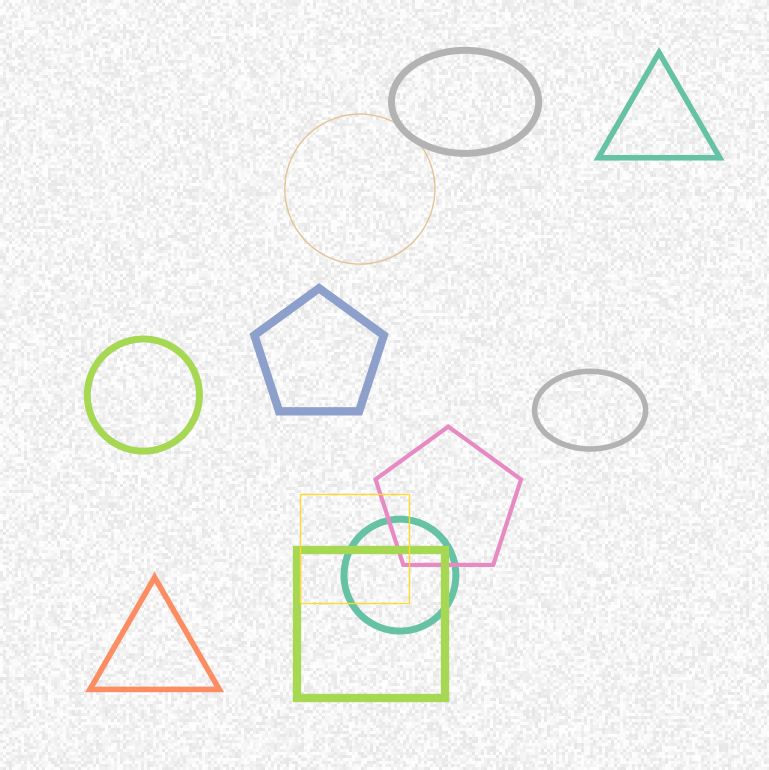[{"shape": "triangle", "thickness": 2, "radius": 0.46, "center": [0.856, 0.841]}, {"shape": "circle", "thickness": 2.5, "radius": 0.36, "center": [0.519, 0.253]}, {"shape": "triangle", "thickness": 2, "radius": 0.48, "center": [0.201, 0.153]}, {"shape": "pentagon", "thickness": 3, "radius": 0.44, "center": [0.414, 0.537]}, {"shape": "pentagon", "thickness": 1.5, "radius": 0.5, "center": [0.582, 0.347]}, {"shape": "circle", "thickness": 2.5, "radius": 0.36, "center": [0.186, 0.487]}, {"shape": "square", "thickness": 3, "radius": 0.48, "center": [0.482, 0.189]}, {"shape": "square", "thickness": 0.5, "radius": 0.35, "center": [0.46, 0.287]}, {"shape": "circle", "thickness": 0.5, "radius": 0.49, "center": [0.467, 0.754]}, {"shape": "oval", "thickness": 2.5, "radius": 0.48, "center": [0.604, 0.868]}, {"shape": "oval", "thickness": 2, "radius": 0.36, "center": [0.766, 0.467]}]